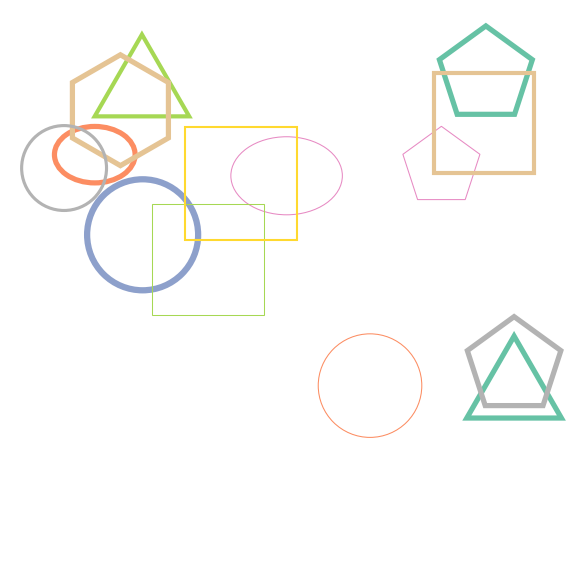[{"shape": "triangle", "thickness": 2.5, "radius": 0.47, "center": [0.89, 0.323]}, {"shape": "pentagon", "thickness": 2.5, "radius": 0.42, "center": [0.841, 0.87]}, {"shape": "circle", "thickness": 0.5, "radius": 0.45, "center": [0.641, 0.331]}, {"shape": "oval", "thickness": 2.5, "radius": 0.35, "center": [0.164, 0.731]}, {"shape": "circle", "thickness": 3, "radius": 0.48, "center": [0.247, 0.593]}, {"shape": "oval", "thickness": 0.5, "radius": 0.48, "center": [0.496, 0.695]}, {"shape": "pentagon", "thickness": 0.5, "radius": 0.35, "center": [0.764, 0.71]}, {"shape": "square", "thickness": 0.5, "radius": 0.48, "center": [0.36, 0.55]}, {"shape": "triangle", "thickness": 2, "radius": 0.47, "center": [0.246, 0.845]}, {"shape": "square", "thickness": 1, "radius": 0.49, "center": [0.417, 0.682]}, {"shape": "hexagon", "thickness": 2.5, "radius": 0.48, "center": [0.209, 0.808]}, {"shape": "square", "thickness": 2, "radius": 0.44, "center": [0.838, 0.786]}, {"shape": "circle", "thickness": 1.5, "radius": 0.37, "center": [0.111, 0.708]}, {"shape": "pentagon", "thickness": 2.5, "radius": 0.43, "center": [0.89, 0.366]}]